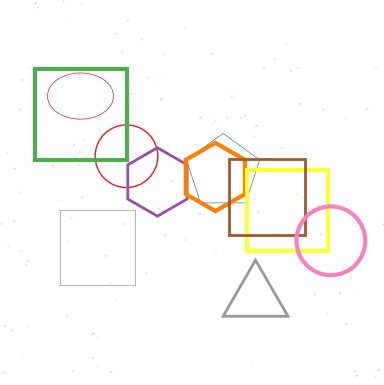[{"shape": "oval", "thickness": 0.5, "radius": 0.43, "center": [0.209, 0.75]}, {"shape": "circle", "thickness": 1, "radius": 0.41, "center": [0.328, 0.594]}, {"shape": "pentagon", "thickness": 0.5, "radius": 0.5, "center": [0.579, 0.554]}, {"shape": "square", "thickness": 3, "radius": 0.59, "center": [0.211, 0.703]}, {"shape": "hexagon", "thickness": 2, "radius": 0.44, "center": [0.409, 0.527]}, {"shape": "hexagon", "thickness": 3, "radius": 0.44, "center": [0.559, 0.54]}, {"shape": "square", "thickness": 3, "radius": 0.53, "center": [0.748, 0.454]}, {"shape": "square", "thickness": 2, "radius": 0.5, "center": [0.693, 0.488]}, {"shape": "circle", "thickness": 3, "radius": 0.45, "center": [0.859, 0.375]}, {"shape": "square", "thickness": 0.5, "radius": 0.48, "center": [0.254, 0.357]}, {"shape": "triangle", "thickness": 2, "radius": 0.49, "center": [0.664, 0.227]}]